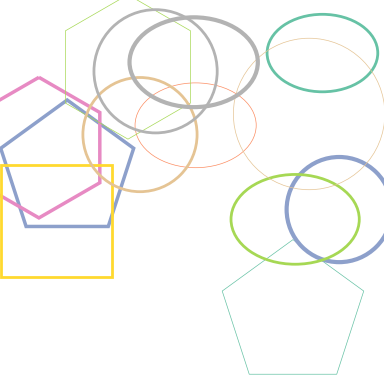[{"shape": "pentagon", "thickness": 0.5, "radius": 0.97, "center": [0.761, 0.184]}, {"shape": "oval", "thickness": 2, "radius": 0.72, "center": [0.837, 0.862]}, {"shape": "oval", "thickness": 0.5, "radius": 0.79, "center": [0.508, 0.675]}, {"shape": "circle", "thickness": 3, "radius": 0.68, "center": [0.881, 0.456]}, {"shape": "pentagon", "thickness": 2.5, "radius": 0.91, "center": [0.175, 0.559]}, {"shape": "hexagon", "thickness": 2.5, "radius": 0.91, "center": [0.101, 0.617]}, {"shape": "hexagon", "thickness": 0.5, "radius": 0.94, "center": [0.332, 0.826]}, {"shape": "oval", "thickness": 2, "radius": 0.83, "center": [0.767, 0.43]}, {"shape": "square", "thickness": 2, "radius": 0.72, "center": [0.146, 0.426]}, {"shape": "circle", "thickness": 0.5, "radius": 0.98, "center": [0.803, 0.704]}, {"shape": "circle", "thickness": 2, "radius": 0.74, "center": [0.364, 0.65]}, {"shape": "oval", "thickness": 3, "radius": 0.83, "center": [0.503, 0.838]}, {"shape": "circle", "thickness": 2, "radius": 0.8, "center": [0.404, 0.815]}]